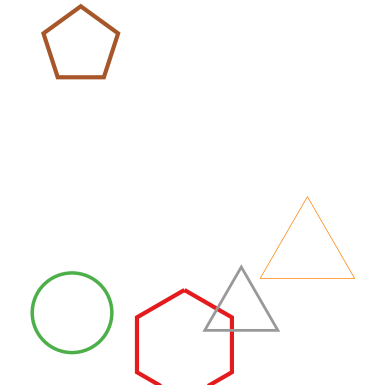[{"shape": "hexagon", "thickness": 3, "radius": 0.71, "center": [0.479, 0.104]}, {"shape": "circle", "thickness": 2.5, "radius": 0.52, "center": [0.187, 0.188]}, {"shape": "triangle", "thickness": 0.5, "radius": 0.71, "center": [0.798, 0.347]}, {"shape": "pentagon", "thickness": 3, "radius": 0.51, "center": [0.21, 0.882]}, {"shape": "triangle", "thickness": 2, "radius": 0.55, "center": [0.627, 0.197]}]